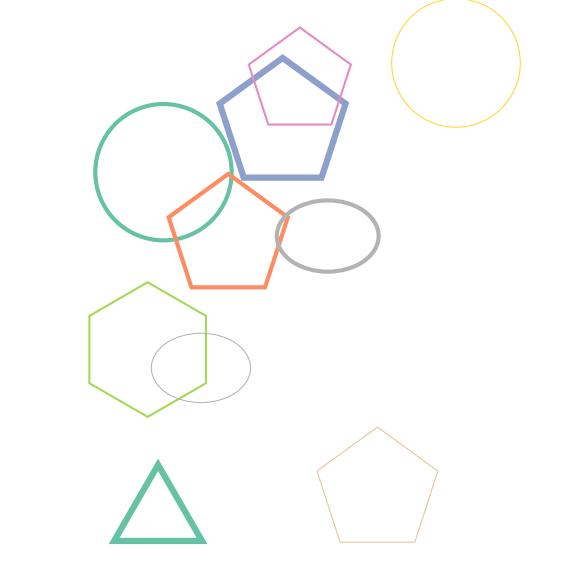[{"shape": "circle", "thickness": 2, "radius": 0.59, "center": [0.283, 0.701]}, {"shape": "triangle", "thickness": 3, "radius": 0.44, "center": [0.274, 0.106]}, {"shape": "pentagon", "thickness": 2, "radius": 0.54, "center": [0.395, 0.589]}, {"shape": "pentagon", "thickness": 3, "radius": 0.57, "center": [0.489, 0.784]}, {"shape": "pentagon", "thickness": 1, "radius": 0.46, "center": [0.519, 0.859]}, {"shape": "hexagon", "thickness": 1, "radius": 0.58, "center": [0.256, 0.394]}, {"shape": "circle", "thickness": 0.5, "radius": 0.56, "center": [0.79, 0.89]}, {"shape": "pentagon", "thickness": 0.5, "radius": 0.55, "center": [0.654, 0.149]}, {"shape": "oval", "thickness": 0.5, "radius": 0.43, "center": [0.348, 0.362]}, {"shape": "oval", "thickness": 2, "radius": 0.44, "center": [0.567, 0.59]}]